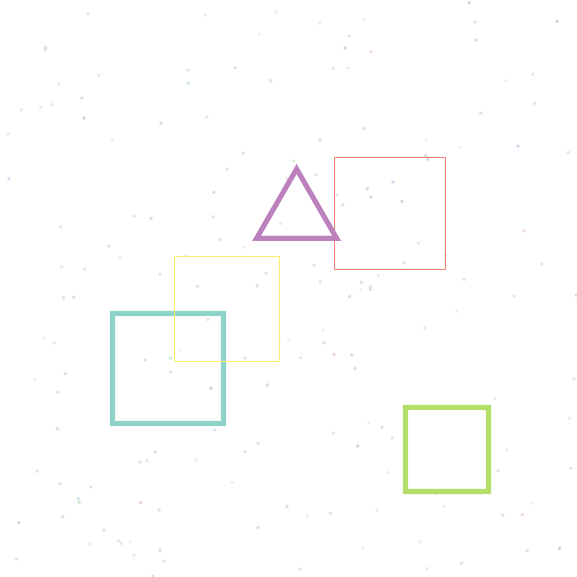[{"shape": "square", "thickness": 2.5, "radius": 0.48, "center": [0.29, 0.362]}, {"shape": "square", "thickness": 0.5, "radius": 0.48, "center": [0.675, 0.631]}, {"shape": "square", "thickness": 2.5, "radius": 0.36, "center": [0.773, 0.222]}, {"shape": "triangle", "thickness": 2.5, "radius": 0.4, "center": [0.514, 0.626]}, {"shape": "square", "thickness": 0.5, "radius": 0.46, "center": [0.392, 0.465]}]